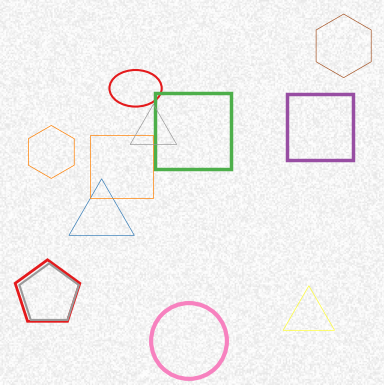[{"shape": "pentagon", "thickness": 2, "radius": 0.44, "center": [0.123, 0.237]}, {"shape": "oval", "thickness": 1.5, "radius": 0.34, "center": [0.352, 0.771]}, {"shape": "triangle", "thickness": 0.5, "radius": 0.49, "center": [0.264, 0.438]}, {"shape": "square", "thickness": 2.5, "radius": 0.5, "center": [0.501, 0.66]}, {"shape": "square", "thickness": 2.5, "radius": 0.43, "center": [0.831, 0.671]}, {"shape": "hexagon", "thickness": 0.5, "radius": 0.34, "center": [0.133, 0.605]}, {"shape": "square", "thickness": 0.5, "radius": 0.41, "center": [0.316, 0.567]}, {"shape": "triangle", "thickness": 0.5, "radius": 0.39, "center": [0.802, 0.181]}, {"shape": "hexagon", "thickness": 0.5, "radius": 0.41, "center": [0.893, 0.881]}, {"shape": "circle", "thickness": 3, "radius": 0.49, "center": [0.491, 0.114]}, {"shape": "triangle", "thickness": 0.5, "radius": 0.35, "center": [0.398, 0.66]}, {"shape": "pentagon", "thickness": 1.5, "radius": 0.41, "center": [0.128, 0.235]}]